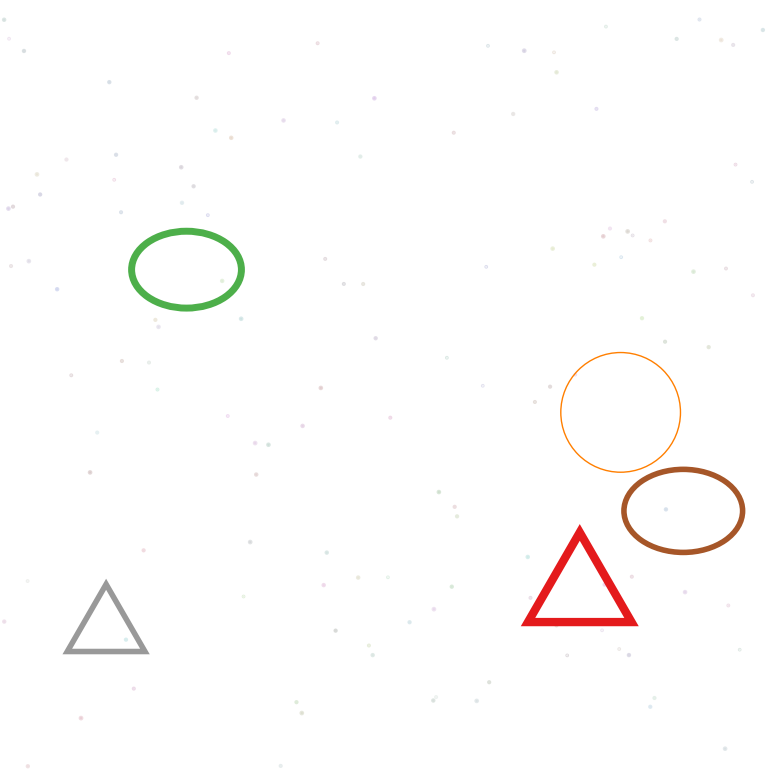[{"shape": "triangle", "thickness": 3, "radius": 0.39, "center": [0.753, 0.231]}, {"shape": "oval", "thickness": 2.5, "radius": 0.36, "center": [0.242, 0.65]}, {"shape": "circle", "thickness": 0.5, "radius": 0.39, "center": [0.806, 0.464]}, {"shape": "oval", "thickness": 2, "radius": 0.39, "center": [0.887, 0.337]}, {"shape": "triangle", "thickness": 2, "radius": 0.29, "center": [0.138, 0.183]}]